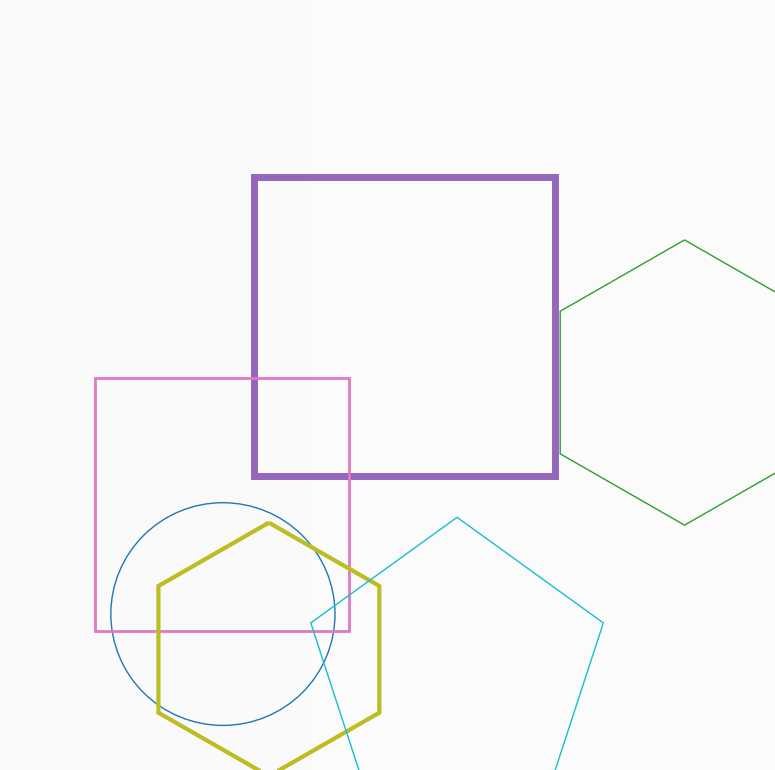[{"shape": "circle", "thickness": 0.5, "radius": 0.72, "center": [0.288, 0.203]}, {"shape": "hexagon", "thickness": 0.5, "radius": 0.93, "center": [0.883, 0.503]}, {"shape": "square", "thickness": 2.5, "radius": 0.97, "center": [0.522, 0.576]}, {"shape": "square", "thickness": 1, "radius": 0.82, "center": [0.286, 0.345]}, {"shape": "hexagon", "thickness": 1.5, "radius": 0.82, "center": [0.347, 0.157]}, {"shape": "pentagon", "thickness": 0.5, "radius": 0.99, "center": [0.59, 0.13]}]